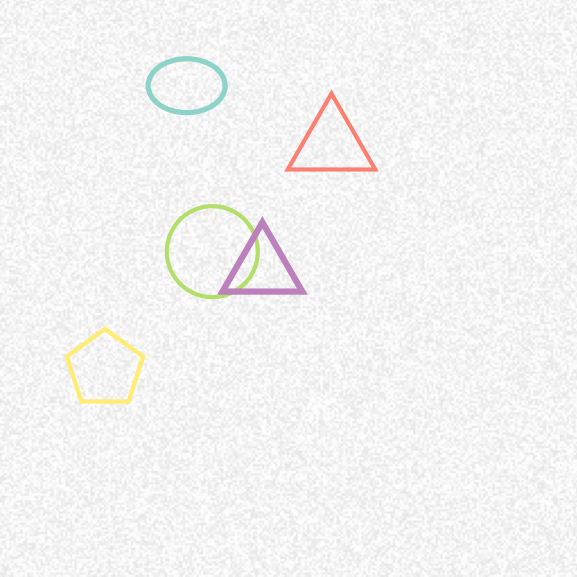[{"shape": "oval", "thickness": 2.5, "radius": 0.33, "center": [0.323, 0.851]}, {"shape": "triangle", "thickness": 2, "radius": 0.44, "center": [0.574, 0.749]}, {"shape": "circle", "thickness": 2, "radius": 0.39, "center": [0.368, 0.563]}, {"shape": "triangle", "thickness": 3, "radius": 0.4, "center": [0.454, 0.534]}, {"shape": "pentagon", "thickness": 2, "radius": 0.35, "center": [0.182, 0.36]}]